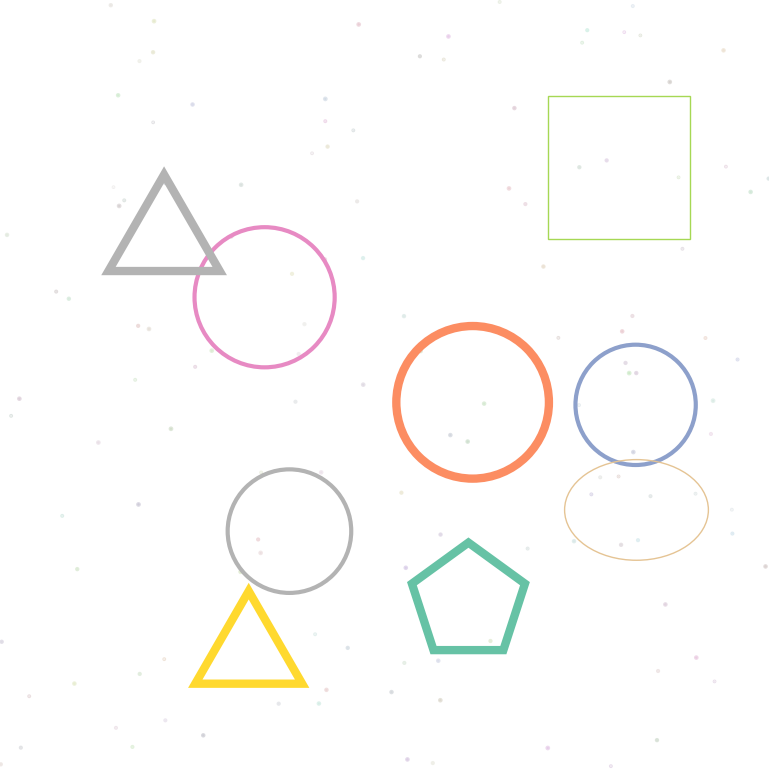[{"shape": "pentagon", "thickness": 3, "radius": 0.39, "center": [0.608, 0.218]}, {"shape": "circle", "thickness": 3, "radius": 0.5, "center": [0.614, 0.477]}, {"shape": "circle", "thickness": 1.5, "radius": 0.39, "center": [0.825, 0.474]}, {"shape": "circle", "thickness": 1.5, "radius": 0.46, "center": [0.344, 0.614]}, {"shape": "square", "thickness": 0.5, "radius": 0.46, "center": [0.804, 0.782]}, {"shape": "triangle", "thickness": 3, "radius": 0.4, "center": [0.323, 0.152]}, {"shape": "oval", "thickness": 0.5, "radius": 0.47, "center": [0.827, 0.338]}, {"shape": "circle", "thickness": 1.5, "radius": 0.4, "center": [0.376, 0.31]}, {"shape": "triangle", "thickness": 3, "radius": 0.42, "center": [0.213, 0.69]}]